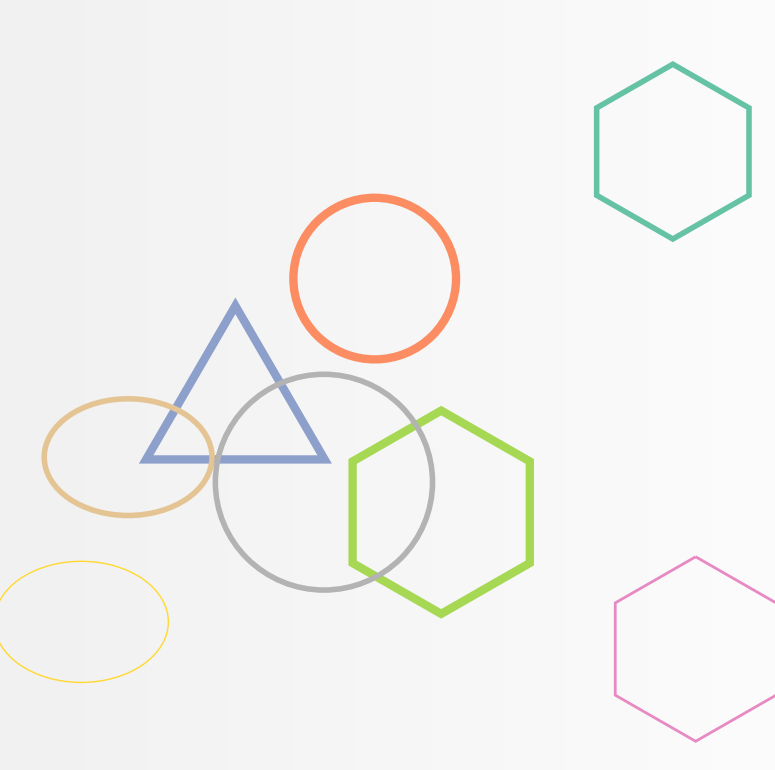[{"shape": "hexagon", "thickness": 2, "radius": 0.57, "center": [0.868, 0.803]}, {"shape": "circle", "thickness": 3, "radius": 0.52, "center": [0.484, 0.638]}, {"shape": "triangle", "thickness": 3, "radius": 0.67, "center": [0.304, 0.47]}, {"shape": "hexagon", "thickness": 1, "radius": 0.6, "center": [0.898, 0.157]}, {"shape": "hexagon", "thickness": 3, "radius": 0.66, "center": [0.569, 0.335]}, {"shape": "oval", "thickness": 0.5, "radius": 0.56, "center": [0.105, 0.192]}, {"shape": "oval", "thickness": 2, "radius": 0.54, "center": [0.165, 0.406]}, {"shape": "circle", "thickness": 2, "radius": 0.7, "center": [0.418, 0.374]}]